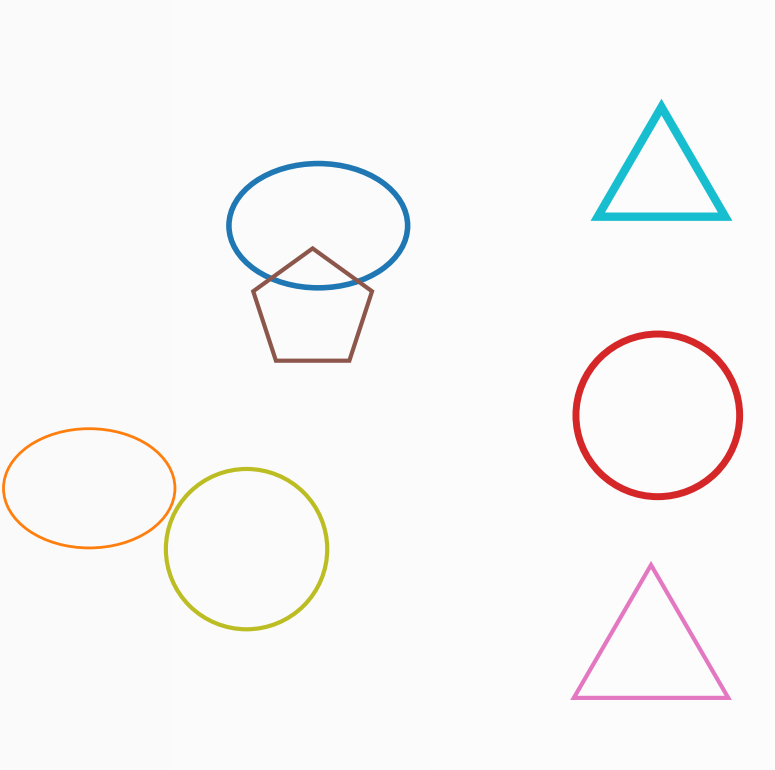[{"shape": "oval", "thickness": 2, "radius": 0.58, "center": [0.411, 0.707]}, {"shape": "oval", "thickness": 1, "radius": 0.55, "center": [0.115, 0.366]}, {"shape": "circle", "thickness": 2.5, "radius": 0.53, "center": [0.849, 0.461]}, {"shape": "pentagon", "thickness": 1.5, "radius": 0.4, "center": [0.403, 0.597]}, {"shape": "triangle", "thickness": 1.5, "radius": 0.58, "center": [0.84, 0.151]}, {"shape": "circle", "thickness": 1.5, "radius": 0.52, "center": [0.318, 0.287]}, {"shape": "triangle", "thickness": 3, "radius": 0.47, "center": [0.854, 0.766]}]